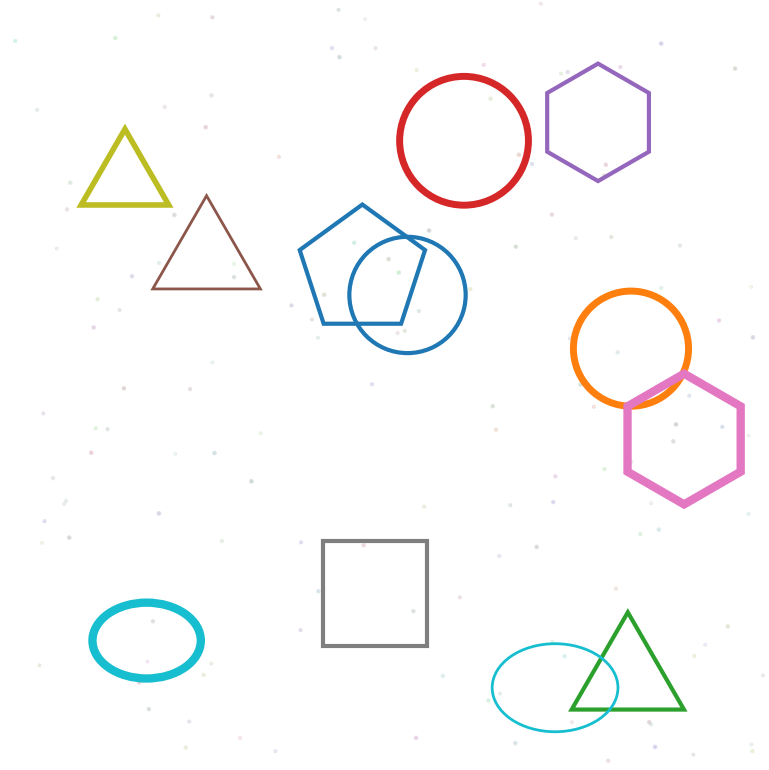[{"shape": "pentagon", "thickness": 1.5, "radius": 0.43, "center": [0.471, 0.649]}, {"shape": "circle", "thickness": 1.5, "radius": 0.38, "center": [0.529, 0.617]}, {"shape": "circle", "thickness": 2.5, "radius": 0.37, "center": [0.819, 0.547]}, {"shape": "triangle", "thickness": 1.5, "radius": 0.42, "center": [0.815, 0.121]}, {"shape": "circle", "thickness": 2.5, "radius": 0.42, "center": [0.603, 0.817]}, {"shape": "hexagon", "thickness": 1.5, "radius": 0.38, "center": [0.777, 0.841]}, {"shape": "triangle", "thickness": 1, "radius": 0.4, "center": [0.268, 0.665]}, {"shape": "hexagon", "thickness": 3, "radius": 0.42, "center": [0.888, 0.43]}, {"shape": "square", "thickness": 1.5, "radius": 0.34, "center": [0.487, 0.229]}, {"shape": "triangle", "thickness": 2, "radius": 0.33, "center": [0.162, 0.767]}, {"shape": "oval", "thickness": 1, "radius": 0.41, "center": [0.721, 0.107]}, {"shape": "oval", "thickness": 3, "radius": 0.35, "center": [0.19, 0.168]}]